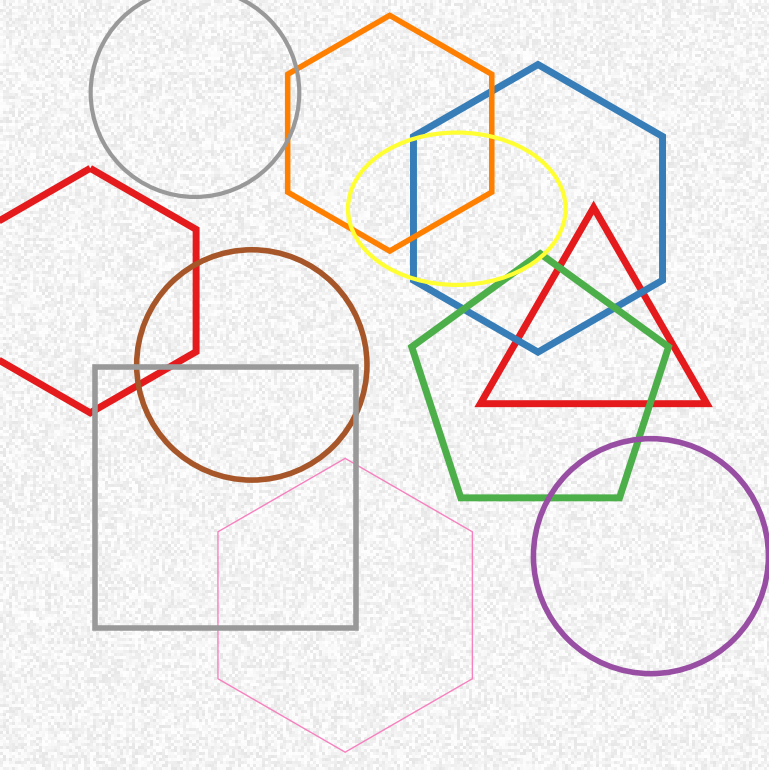[{"shape": "triangle", "thickness": 2.5, "radius": 0.85, "center": [0.771, 0.561]}, {"shape": "hexagon", "thickness": 2.5, "radius": 0.79, "center": [0.117, 0.623]}, {"shape": "hexagon", "thickness": 2.5, "radius": 0.93, "center": [0.699, 0.729]}, {"shape": "pentagon", "thickness": 2.5, "radius": 0.88, "center": [0.701, 0.495]}, {"shape": "circle", "thickness": 2, "radius": 0.76, "center": [0.845, 0.278]}, {"shape": "hexagon", "thickness": 2, "radius": 0.77, "center": [0.506, 0.827]}, {"shape": "oval", "thickness": 1.5, "radius": 0.71, "center": [0.593, 0.729]}, {"shape": "circle", "thickness": 2, "radius": 0.75, "center": [0.327, 0.526]}, {"shape": "hexagon", "thickness": 0.5, "radius": 0.95, "center": [0.448, 0.214]}, {"shape": "square", "thickness": 2, "radius": 0.85, "center": [0.293, 0.354]}, {"shape": "circle", "thickness": 1.5, "radius": 0.68, "center": [0.253, 0.88]}]